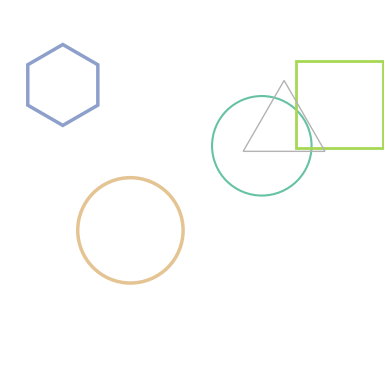[{"shape": "circle", "thickness": 1.5, "radius": 0.65, "center": [0.68, 0.621]}, {"shape": "hexagon", "thickness": 2.5, "radius": 0.53, "center": [0.163, 0.779]}, {"shape": "square", "thickness": 2, "radius": 0.56, "center": [0.882, 0.728]}, {"shape": "circle", "thickness": 2.5, "radius": 0.68, "center": [0.339, 0.402]}, {"shape": "triangle", "thickness": 1, "radius": 0.61, "center": [0.738, 0.668]}]